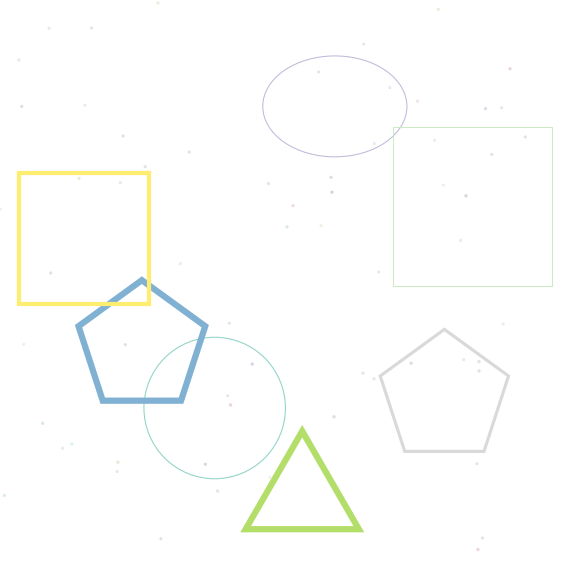[{"shape": "circle", "thickness": 0.5, "radius": 0.61, "center": [0.372, 0.293]}, {"shape": "oval", "thickness": 0.5, "radius": 0.62, "center": [0.58, 0.815]}, {"shape": "pentagon", "thickness": 3, "radius": 0.58, "center": [0.246, 0.399]}, {"shape": "triangle", "thickness": 3, "radius": 0.57, "center": [0.523, 0.139]}, {"shape": "pentagon", "thickness": 1.5, "radius": 0.58, "center": [0.769, 0.312]}, {"shape": "square", "thickness": 0.5, "radius": 0.69, "center": [0.817, 0.642]}, {"shape": "square", "thickness": 2, "radius": 0.57, "center": [0.145, 0.585]}]